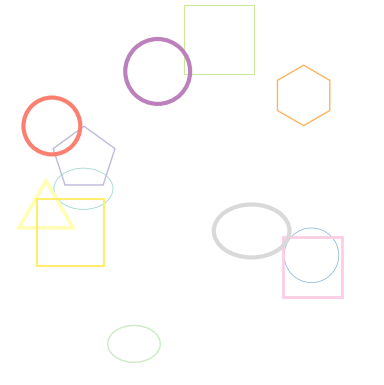[{"shape": "oval", "thickness": 0.5, "radius": 0.38, "center": [0.217, 0.51]}, {"shape": "triangle", "thickness": 2.5, "radius": 0.4, "center": [0.12, 0.449]}, {"shape": "pentagon", "thickness": 1, "radius": 0.42, "center": [0.218, 0.588]}, {"shape": "circle", "thickness": 3, "radius": 0.37, "center": [0.135, 0.673]}, {"shape": "circle", "thickness": 0.5, "radius": 0.35, "center": [0.809, 0.337]}, {"shape": "hexagon", "thickness": 1, "radius": 0.39, "center": [0.789, 0.752]}, {"shape": "square", "thickness": 0.5, "radius": 0.45, "center": [0.569, 0.897]}, {"shape": "square", "thickness": 2, "radius": 0.39, "center": [0.811, 0.307]}, {"shape": "oval", "thickness": 3, "radius": 0.49, "center": [0.654, 0.4]}, {"shape": "circle", "thickness": 3, "radius": 0.42, "center": [0.41, 0.814]}, {"shape": "oval", "thickness": 1, "radius": 0.34, "center": [0.348, 0.107]}, {"shape": "square", "thickness": 1.5, "radius": 0.43, "center": [0.183, 0.395]}]